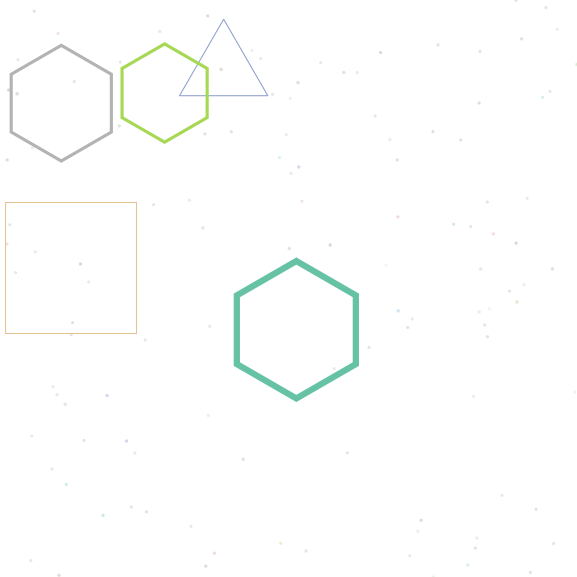[{"shape": "hexagon", "thickness": 3, "radius": 0.59, "center": [0.513, 0.428]}, {"shape": "triangle", "thickness": 0.5, "radius": 0.44, "center": [0.387, 0.878]}, {"shape": "hexagon", "thickness": 1.5, "radius": 0.43, "center": [0.285, 0.838]}, {"shape": "square", "thickness": 0.5, "radius": 0.57, "center": [0.122, 0.536]}, {"shape": "hexagon", "thickness": 1.5, "radius": 0.5, "center": [0.106, 0.82]}]